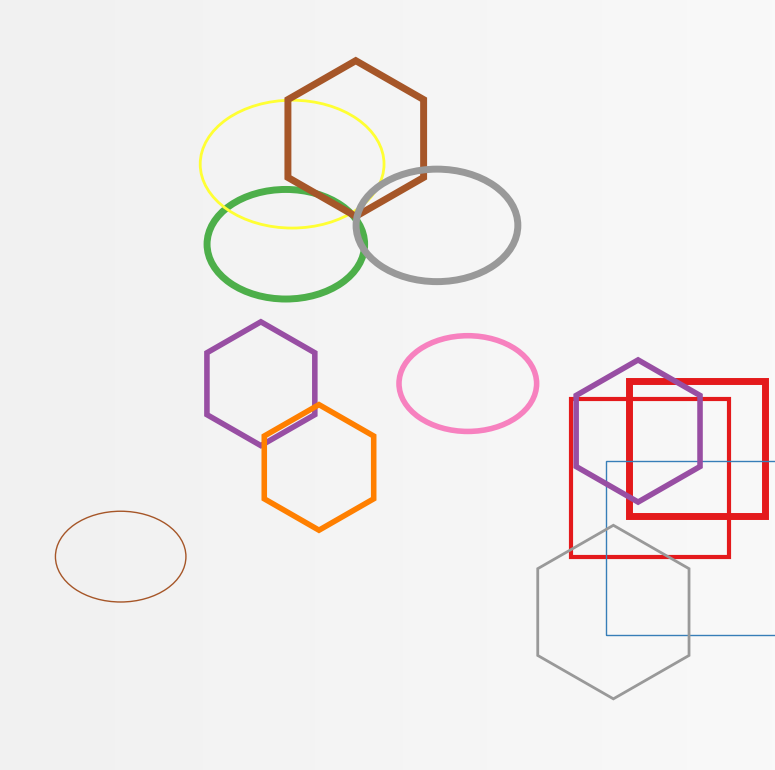[{"shape": "square", "thickness": 2.5, "radius": 0.44, "center": [0.899, 0.417]}, {"shape": "square", "thickness": 1.5, "radius": 0.51, "center": [0.839, 0.379]}, {"shape": "square", "thickness": 0.5, "radius": 0.56, "center": [0.895, 0.288]}, {"shape": "oval", "thickness": 2.5, "radius": 0.51, "center": [0.369, 0.683]}, {"shape": "hexagon", "thickness": 2, "radius": 0.4, "center": [0.337, 0.502]}, {"shape": "hexagon", "thickness": 2, "radius": 0.46, "center": [0.823, 0.44]}, {"shape": "hexagon", "thickness": 2, "radius": 0.41, "center": [0.412, 0.393]}, {"shape": "oval", "thickness": 1, "radius": 0.59, "center": [0.377, 0.787]}, {"shape": "hexagon", "thickness": 2.5, "radius": 0.51, "center": [0.459, 0.82]}, {"shape": "oval", "thickness": 0.5, "radius": 0.42, "center": [0.156, 0.277]}, {"shape": "oval", "thickness": 2, "radius": 0.44, "center": [0.604, 0.502]}, {"shape": "oval", "thickness": 2.5, "radius": 0.52, "center": [0.564, 0.707]}, {"shape": "hexagon", "thickness": 1, "radius": 0.56, "center": [0.791, 0.205]}]